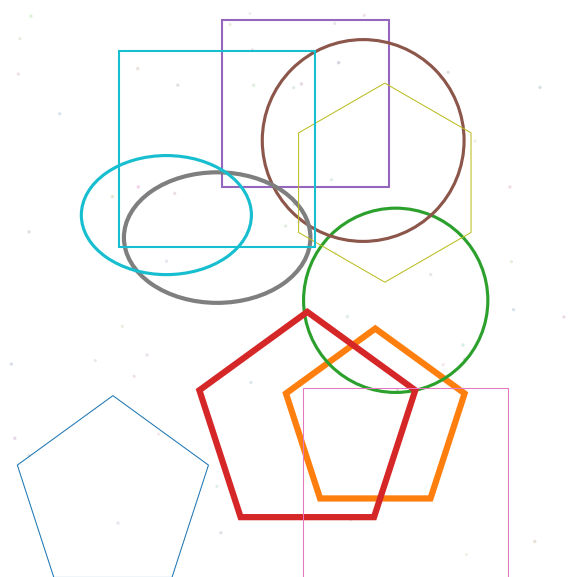[{"shape": "pentagon", "thickness": 0.5, "radius": 0.87, "center": [0.196, 0.14]}, {"shape": "pentagon", "thickness": 3, "radius": 0.81, "center": [0.65, 0.268]}, {"shape": "circle", "thickness": 1.5, "radius": 0.8, "center": [0.685, 0.479]}, {"shape": "pentagon", "thickness": 3, "radius": 0.98, "center": [0.532, 0.263]}, {"shape": "square", "thickness": 1, "radius": 0.72, "center": [0.529, 0.82]}, {"shape": "circle", "thickness": 1.5, "radius": 0.87, "center": [0.629, 0.756]}, {"shape": "square", "thickness": 0.5, "radius": 0.88, "center": [0.702, 0.151]}, {"shape": "oval", "thickness": 2, "radius": 0.81, "center": [0.376, 0.588]}, {"shape": "hexagon", "thickness": 0.5, "radius": 0.86, "center": [0.666, 0.683]}, {"shape": "square", "thickness": 1, "radius": 0.85, "center": [0.375, 0.741]}, {"shape": "oval", "thickness": 1.5, "radius": 0.74, "center": [0.288, 0.627]}]